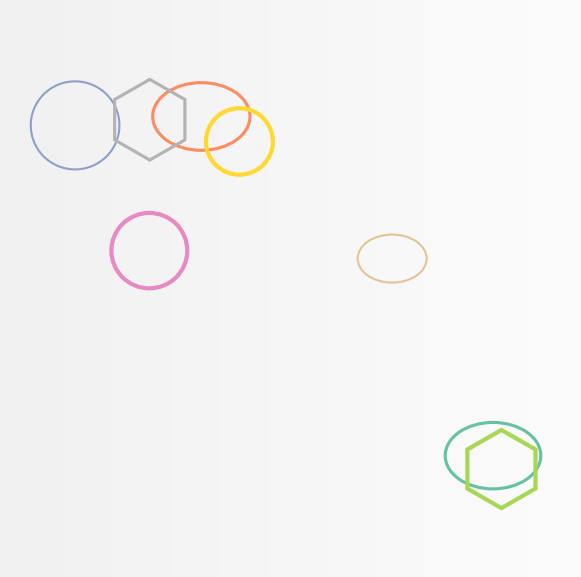[{"shape": "oval", "thickness": 1.5, "radius": 0.41, "center": [0.848, 0.21]}, {"shape": "oval", "thickness": 1.5, "radius": 0.42, "center": [0.346, 0.797]}, {"shape": "circle", "thickness": 1, "radius": 0.38, "center": [0.129, 0.782]}, {"shape": "circle", "thickness": 2, "radius": 0.33, "center": [0.257, 0.565]}, {"shape": "hexagon", "thickness": 2, "radius": 0.34, "center": [0.863, 0.187]}, {"shape": "circle", "thickness": 2, "radius": 0.29, "center": [0.412, 0.754]}, {"shape": "oval", "thickness": 1, "radius": 0.3, "center": [0.675, 0.551]}, {"shape": "hexagon", "thickness": 1.5, "radius": 0.35, "center": [0.258, 0.792]}]